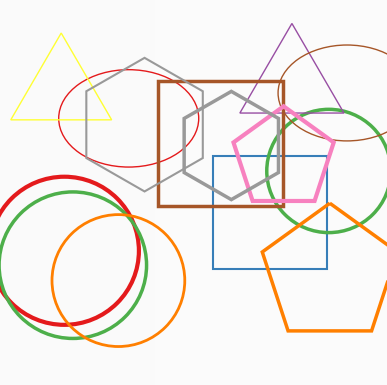[{"shape": "oval", "thickness": 1, "radius": 0.9, "center": [0.332, 0.693]}, {"shape": "circle", "thickness": 3, "radius": 0.96, "center": [0.166, 0.349]}, {"shape": "square", "thickness": 1.5, "radius": 0.74, "center": [0.697, 0.449]}, {"shape": "circle", "thickness": 2.5, "radius": 0.8, "center": [0.849, 0.556]}, {"shape": "circle", "thickness": 2.5, "radius": 0.95, "center": [0.188, 0.311]}, {"shape": "triangle", "thickness": 1, "radius": 0.78, "center": [0.753, 0.784]}, {"shape": "pentagon", "thickness": 2.5, "radius": 0.92, "center": [0.851, 0.289]}, {"shape": "circle", "thickness": 2, "radius": 0.86, "center": [0.306, 0.271]}, {"shape": "triangle", "thickness": 1, "radius": 0.75, "center": [0.158, 0.764]}, {"shape": "oval", "thickness": 1, "radius": 0.89, "center": [0.896, 0.759]}, {"shape": "square", "thickness": 2.5, "radius": 0.81, "center": [0.569, 0.628]}, {"shape": "pentagon", "thickness": 3, "radius": 0.68, "center": [0.732, 0.588]}, {"shape": "hexagon", "thickness": 2.5, "radius": 0.7, "center": [0.597, 0.622]}, {"shape": "hexagon", "thickness": 1.5, "radius": 0.87, "center": [0.373, 0.676]}]